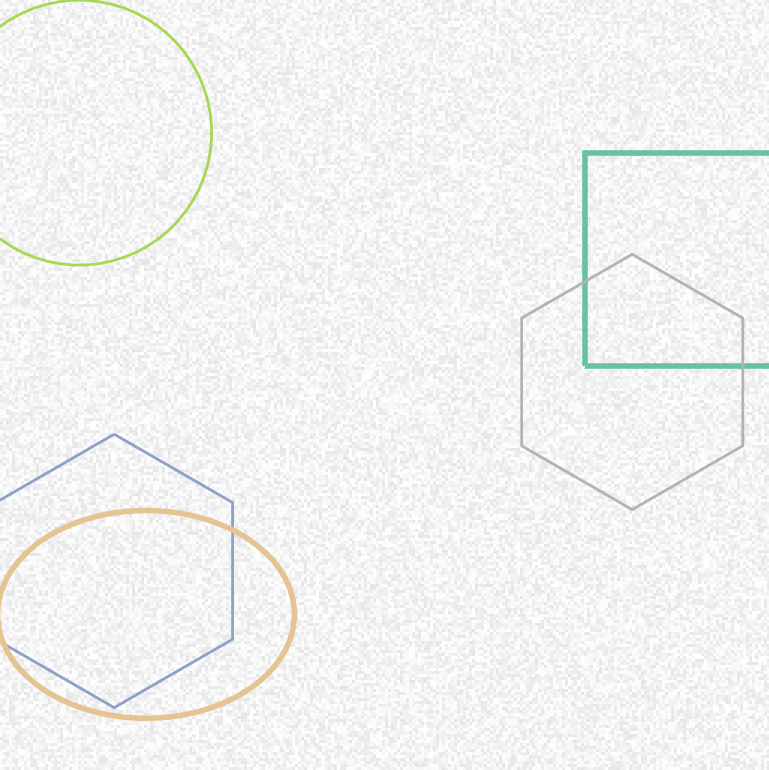[{"shape": "square", "thickness": 2, "radius": 0.69, "center": [0.898, 0.663]}, {"shape": "hexagon", "thickness": 1, "radius": 0.89, "center": [0.148, 0.259]}, {"shape": "circle", "thickness": 1, "radius": 0.86, "center": [0.103, 0.828]}, {"shape": "oval", "thickness": 2, "radius": 0.96, "center": [0.19, 0.202]}, {"shape": "hexagon", "thickness": 1, "radius": 0.83, "center": [0.821, 0.504]}]